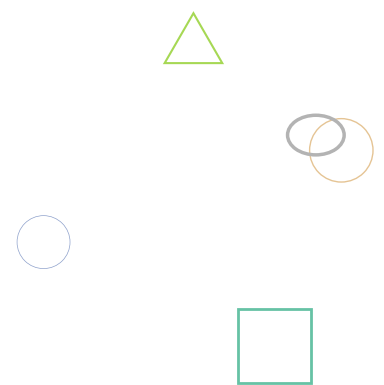[{"shape": "square", "thickness": 2, "radius": 0.48, "center": [0.712, 0.101]}, {"shape": "circle", "thickness": 0.5, "radius": 0.34, "center": [0.113, 0.371]}, {"shape": "triangle", "thickness": 1.5, "radius": 0.43, "center": [0.502, 0.879]}, {"shape": "circle", "thickness": 1, "radius": 0.41, "center": [0.886, 0.61]}, {"shape": "oval", "thickness": 2.5, "radius": 0.37, "center": [0.82, 0.649]}]